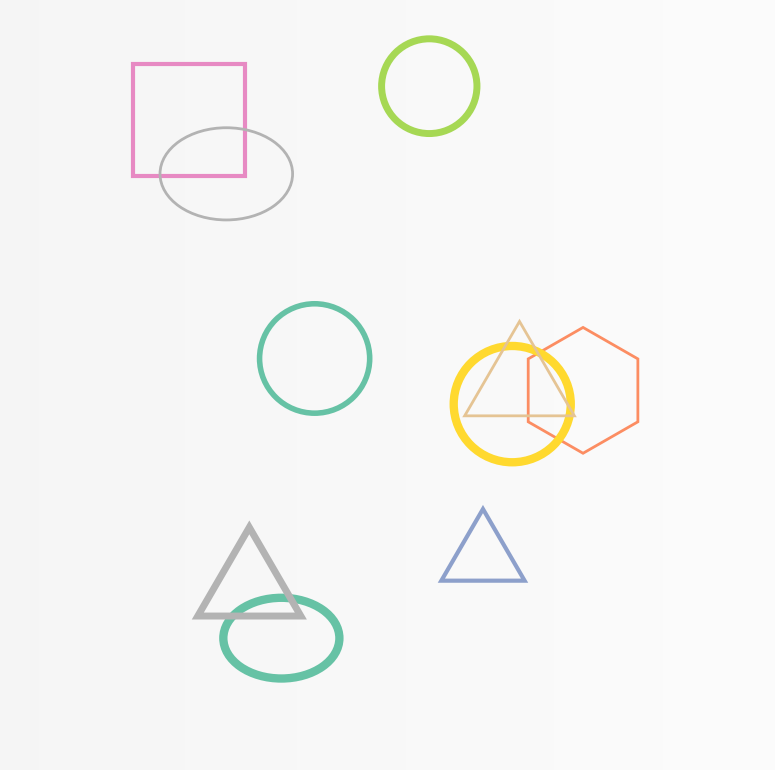[{"shape": "oval", "thickness": 3, "radius": 0.37, "center": [0.363, 0.171]}, {"shape": "circle", "thickness": 2, "radius": 0.36, "center": [0.406, 0.534]}, {"shape": "hexagon", "thickness": 1, "radius": 0.41, "center": [0.752, 0.493]}, {"shape": "triangle", "thickness": 1.5, "radius": 0.31, "center": [0.623, 0.277]}, {"shape": "square", "thickness": 1.5, "radius": 0.36, "center": [0.244, 0.844]}, {"shape": "circle", "thickness": 2.5, "radius": 0.31, "center": [0.554, 0.888]}, {"shape": "circle", "thickness": 3, "radius": 0.38, "center": [0.661, 0.475]}, {"shape": "triangle", "thickness": 1, "radius": 0.41, "center": [0.67, 0.501]}, {"shape": "oval", "thickness": 1, "radius": 0.43, "center": [0.292, 0.774]}, {"shape": "triangle", "thickness": 2.5, "radius": 0.38, "center": [0.322, 0.238]}]